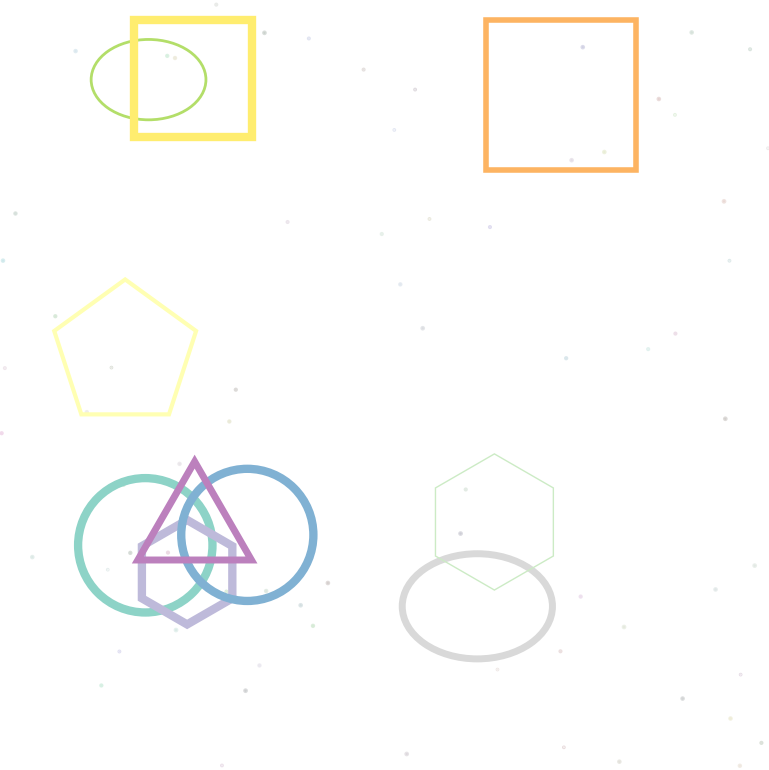[{"shape": "circle", "thickness": 3, "radius": 0.44, "center": [0.189, 0.292]}, {"shape": "pentagon", "thickness": 1.5, "radius": 0.48, "center": [0.163, 0.54]}, {"shape": "hexagon", "thickness": 3, "radius": 0.34, "center": [0.243, 0.257]}, {"shape": "circle", "thickness": 3, "radius": 0.43, "center": [0.321, 0.305]}, {"shape": "square", "thickness": 2, "radius": 0.49, "center": [0.729, 0.877]}, {"shape": "oval", "thickness": 1, "radius": 0.37, "center": [0.193, 0.897]}, {"shape": "oval", "thickness": 2.5, "radius": 0.49, "center": [0.62, 0.213]}, {"shape": "triangle", "thickness": 2.5, "radius": 0.43, "center": [0.253, 0.315]}, {"shape": "hexagon", "thickness": 0.5, "radius": 0.44, "center": [0.642, 0.322]}, {"shape": "square", "thickness": 3, "radius": 0.38, "center": [0.251, 0.898]}]